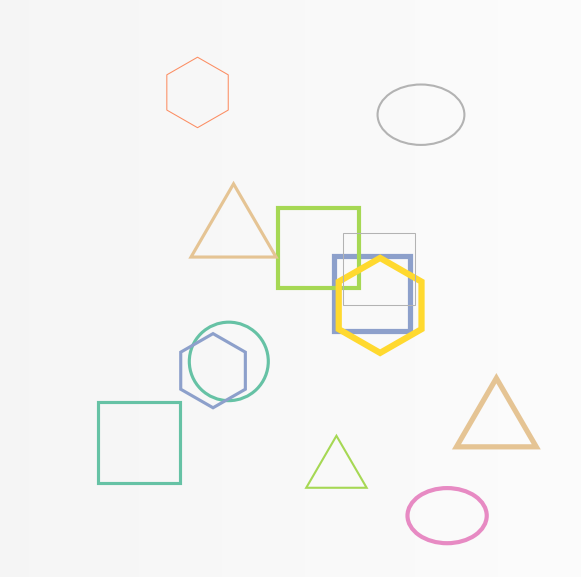[{"shape": "square", "thickness": 1.5, "radius": 0.35, "center": [0.239, 0.233]}, {"shape": "circle", "thickness": 1.5, "radius": 0.34, "center": [0.394, 0.373]}, {"shape": "hexagon", "thickness": 0.5, "radius": 0.31, "center": [0.34, 0.839]}, {"shape": "square", "thickness": 2.5, "radius": 0.33, "center": [0.64, 0.491]}, {"shape": "hexagon", "thickness": 1.5, "radius": 0.32, "center": [0.367, 0.357]}, {"shape": "oval", "thickness": 2, "radius": 0.34, "center": [0.769, 0.106]}, {"shape": "square", "thickness": 2, "radius": 0.35, "center": [0.548, 0.57]}, {"shape": "triangle", "thickness": 1, "radius": 0.3, "center": [0.579, 0.185]}, {"shape": "hexagon", "thickness": 3, "radius": 0.41, "center": [0.654, 0.47]}, {"shape": "triangle", "thickness": 2.5, "radius": 0.4, "center": [0.854, 0.265]}, {"shape": "triangle", "thickness": 1.5, "radius": 0.42, "center": [0.402, 0.596]}, {"shape": "square", "thickness": 0.5, "radius": 0.31, "center": [0.652, 0.533]}, {"shape": "oval", "thickness": 1, "radius": 0.37, "center": [0.724, 0.801]}]